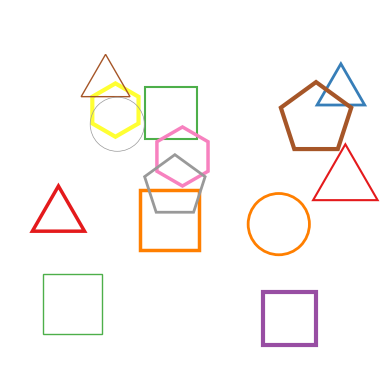[{"shape": "triangle", "thickness": 2.5, "radius": 0.39, "center": [0.152, 0.439]}, {"shape": "triangle", "thickness": 1.5, "radius": 0.48, "center": [0.897, 0.528]}, {"shape": "triangle", "thickness": 2, "radius": 0.36, "center": [0.885, 0.763]}, {"shape": "square", "thickness": 1, "radius": 0.39, "center": [0.189, 0.21]}, {"shape": "square", "thickness": 1.5, "radius": 0.34, "center": [0.444, 0.707]}, {"shape": "square", "thickness": 3, "radius": 0.35, "center": [0.751, 0.172]}, {"shape": "square", "thickness": 2.5, "radius": 0.38, "center": [0.441, 0.428]}, {"shape": "circle", "thickness": 2, "radius": 0.4, "center": [0.724, 0.418]}, {"shape": "hexagon", "thickness": 3, "radius": 0.35, "center": [0.3, 0.714]}, {"shape": "triangle", "thickness": 1, "radius": 0.37, "center": [0.274, 0.786]}, {"shape": "pentagon", "thickness": 3, "radius": 0.48, "center": [0.821, 0.691]}, {"shape": "hexagon", "thickness": 2.5, "radius": 0.38, "center": [0.474, 0.594]}, {"shape": "pentagon", "thickness": 2, "radius": 0.41, "center": [0.454, 0.516]}, {"shape": "circle", "thickness": 0.5, "radius": 0.35, "center": [0.305, 0.677]}]